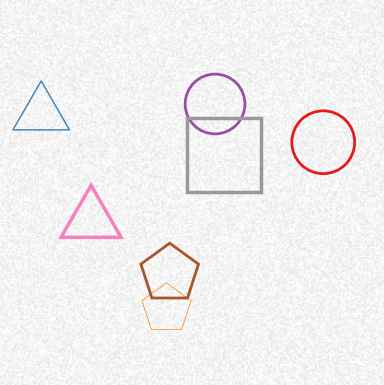[{"shape": "circle", "thickness": 2, "radius": 0.41, "center": [0.84, 0.631]}, {"shape": "triangle", "thickness": 1, "radius": 0.42, "center": [0.107, 0.705]}, {"shape": "circle", "thickness": 2, "radius": 0.39, "center": [0.559, 0.73]}, {"shape": "pentagon", "thickness": 0.5, "radius": 0.33, "center": [0.432, 0.198]}, {"shape": "pentagon", "thickness": 2, "radius": 0.39, "center": [0.441, 0.29]}, {"shape": "triangle", "thickness": 2.5, "radius": 0.45, "center": [0.237, 0.429]}, {"shape": "square", "thickness": 2.5, "radius": 0.48, "center": [0.582, 0.598]}]